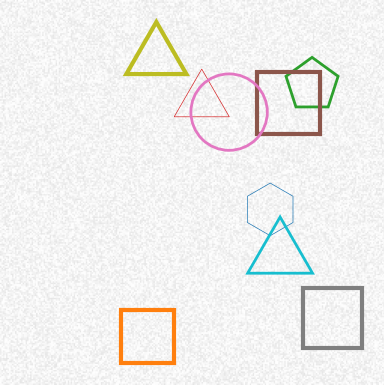[{"shape": "hexagon", "thickness": 0.5, "radius": 0.34, "center": [0.702, 0.456]}, {"shape": "square", "thickness": 3, "radius": 0.35, "center": [0.383, 0.126]}, {"shape": "pentagon", "thickness": 2, "radius": 0.36, "center": [0.811, 0.78]}, {"shape": "triangle", "thickness": 0.5, "radius": 0.41, "center": [0.524, 0.738]}, {"shape": "square", "thickness": 3, "radius": 0.41, "center": [0.749, 0.732]}, {"shape": "circle", "thickness": 2, "radius": 0.5, "center": [0.595, 0.709]}, {"shape": "square", "thickness": 3, "radius": 0.38, "center": [0.863, 0.174]}, {"shape": "triangle", "thickness": 3, "radius": 0.45, "center": [0.406, 0.853]}, {"shape": "triangle", "thickness": 2, "radius": 0.49, "center": [0.728, 0.339]}]